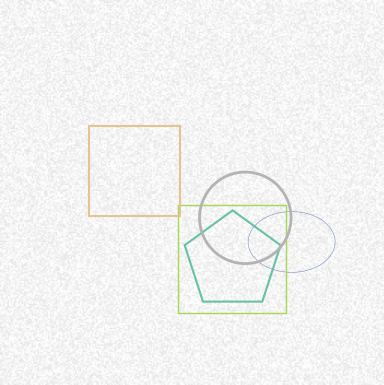[{"shape": "pentagon", "thickness": 1.5, "radius": 0.66, "center": [0.604, 0.323]}, {"shape": "oval", "thickness": 0.5, "radius": 0.56, "center": [0.758, 0.372]}, {"shape": "square", "thickness": 1, "radius": 0.7, "center": [0.602, 0.327]}, {"shape": "square", "thickness": 1.5, "radius": 0.59, "center": [0.349, 0.557]}, {"shape": "circle", "thickness": 2, "radius": 0.59, "center": [0.637, 0.434]}]